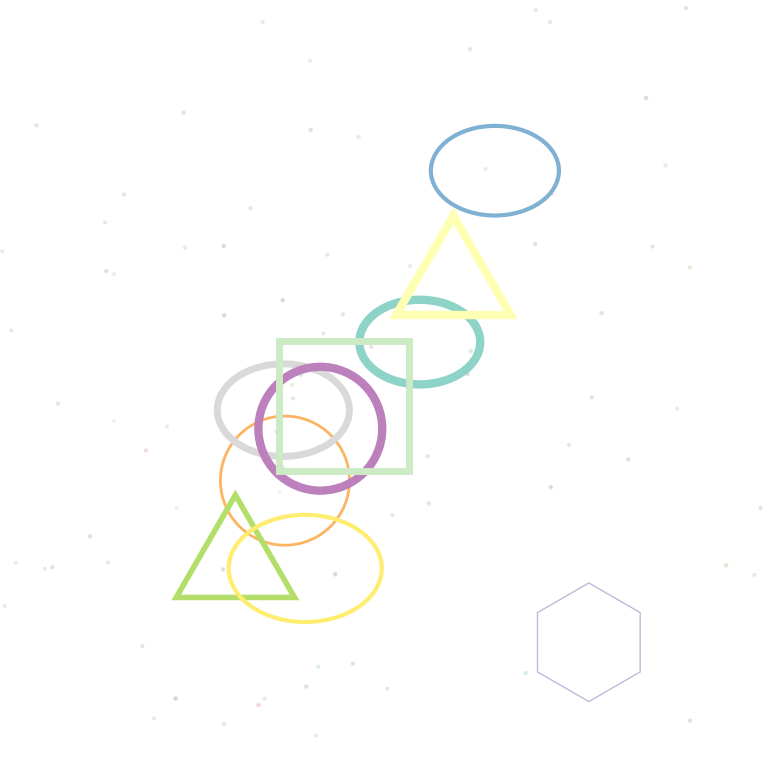[{"shape": "oval", "thickness": 3, "radius": 0.39, "center": [0.545, 0.556]}, {"shape": "triangle", "thickness": 3, "radius": 0.43, "center": [0.589, 0.634]}, {"shape": "hexagon", "thickness": 0.5, "radius": 0.39, "center": [0.765, 0.166]}, {"shape": "oval", "thickness": 1.5, "radius": 0.42, "center": [0.643, 0.778]}, {"shape": "circle", "thickness": 1, "radius": 0.42, "center": [0.37, 0.376]}, {"shape": "triangle", "thickness": 2, "radius": 0.44, "center": [0.306, 0.268]}, {"shape": "oval", "thickness": 2.5, "radius": 0.43, "center": [0.368, 0.467]}, {"shape": "circle", "thickness": 3, "radius": 0.4, "center": [0.416, 0.443]}, {"shape": "square", "thickness": 2.5, "radius": 0.42, "center": [0.447, 0.473]}, {"shape": "oval", "thickness": 1.5, "radius": 0.5, "center": [0.396, 0.262]}]